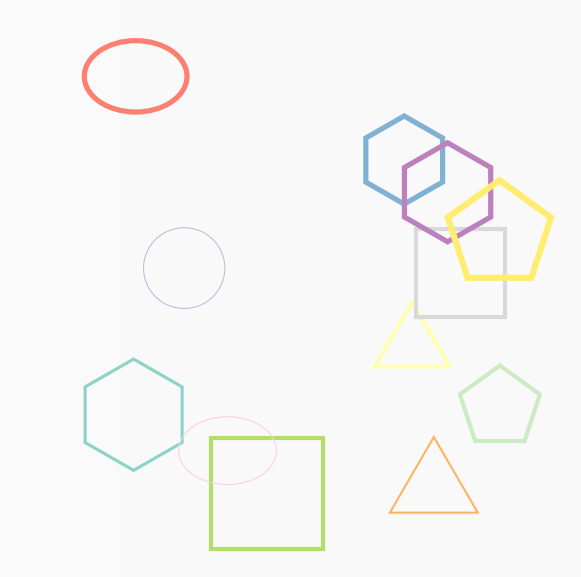[{"shape": "hexagon", "thickness": 1.5, "radius": 0.48, "center": [0.23, 0.281]}, {"shape": "triangle", "thickness": 2, "radius": 0.37, "center": [0.709, 0.402]}, {"shape": "circle", "thickness": 0.5, "radius": 0.35, "center": [0.317, 0.535]}, {"shape": "oval", "thickness": 2.5, "radius": 0.44, "center": [0.233, 0.867]}, {"shape": "hexagon", "thickness": 2.5, "radius": 0.38, "center": [0.695, 0.722]}, {"shape": "triangle", "thickness": 1, "radius": 0.44, "center": [0.746, 0.155]}, {"shape": "square", "thickness": 2, "radius": 0.48, "center": [0.459, 0.144]}, {"shape": "oval", "thickness": 0.5, "radius": 0.42, "center": [0.391, 0.219]}, {"shape": "square", "thickness": 2, "radius": 0.38, "center": [0.792, 0.527]}, {"shape": "hexagon", "thickness": 2.5, "radius": 0.43, "center": [0.77, 0.666]}, {"shape": "pentagon", "thickness": 2, "radius": 0.36, "center": [0.86, 0.294]}, {"shape": "pentagon", "thickness": 3, "radius": 0.47, "center": [0.859, 0.594]}]